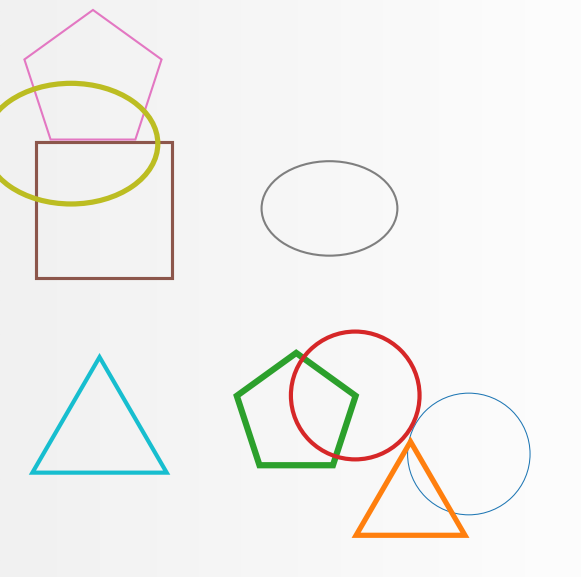[{"shape": "circle", "thickness": 0.5, "radius": 0.53, "center": [0.807, 0.213]}, {"shape": "triangle", "thickness": 2.5, "radius": 0.54, "center": [0.706, 0.126]}, {"shape": "pentagon", "thickness": 3, "radius": 0.54, "center": [0.51, 0.28]}, {"shape": "circle", "thickness": 2, "radius": 0.55, "center": [0.611, 0.314]}, {"shape": "square", "thickness": 1.5, "radius": 0.59, "center": [0.178, 0.635]}, {"shape": "pentagon", "thickness": 1, "radius": 0.62, "center": [0.16, 0.858]}, {"shape": "oval", "thickness": 1, "radius": 0.58, "center": [0.567, 0.638]}, {"shape": "oval", "thickness": 2.5, "radius": 0.75, "center": [0.122, 0.75]}, {"shape": "triangle", "thickness": 2, "radius": 0.67, "center": [0.171, 0.247]}]